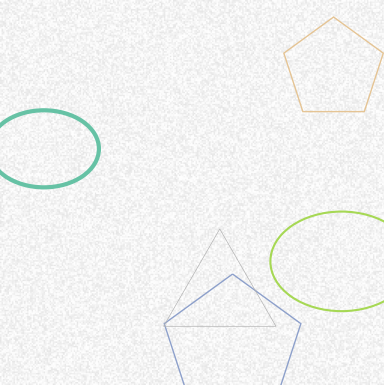[{"shape": "oval", "thickness": 3, "radius": 0.71, "center": [0.114, 0.613]}, {"shape": "pentagon", "thickness": 1, "radius": 0.93, "center": [0.604, 0.102]}, {"shape": "oval", "thickness": 1.5, "radius": 0.92, "center": [0.887, 0.321]}, {"shape": "pentagon", "thickness": 1, "radius": 0.68, "center": [0.866, 0.82]}, {"shape": "triangle", "thickness": 0.5, "radius": 0.84, "center": [0.571, 0.237]}]